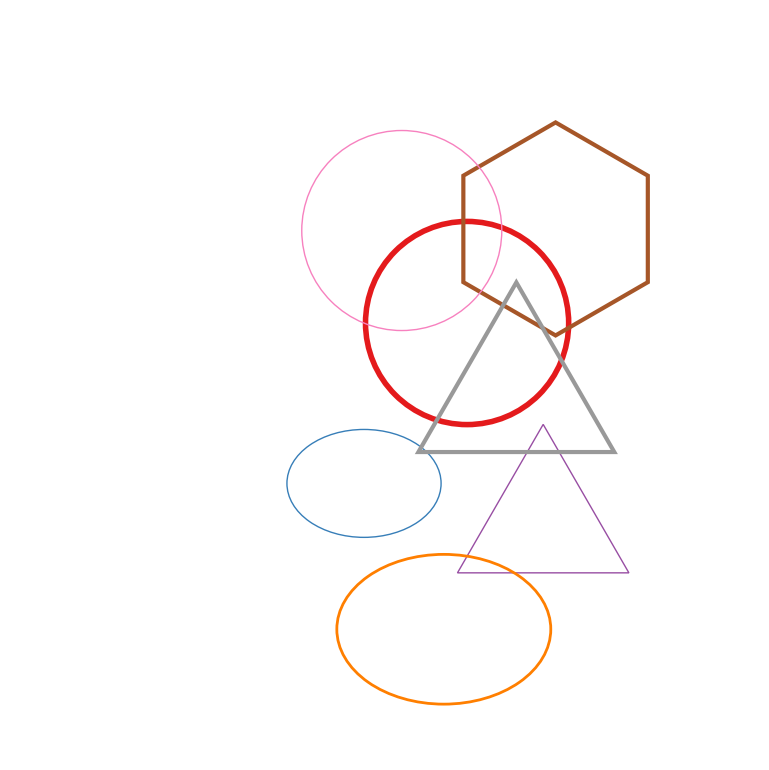[{"shape": "circle", "thickness": 2, "radius": 0.66, "center": [0.607, 0.581]}, {"shape": "oval", "thickness": 0.5, "radius": 0.5, "center": [0.473, 0.372]}, {"shape": "triangle", "thickness": 0.5, "radius": 0.64, "center": [0.705, 0.32]}, {"shape": "oval", "thickness": 1, "radius": 0.69, "center": [0.576, 0.183]}, {"shape": "hexagon", "thickness": 1.5, "radius": 0.69, "center": [0.722, 0.703]}, {"shape": "circle", "thickness": 0.5, "radius": 0.65, "center": [0.522, 0.701]}, {"shape": "triangle", "thickness": 1.5, "radius": 0.73, "center": [0.671, 0.486]}]